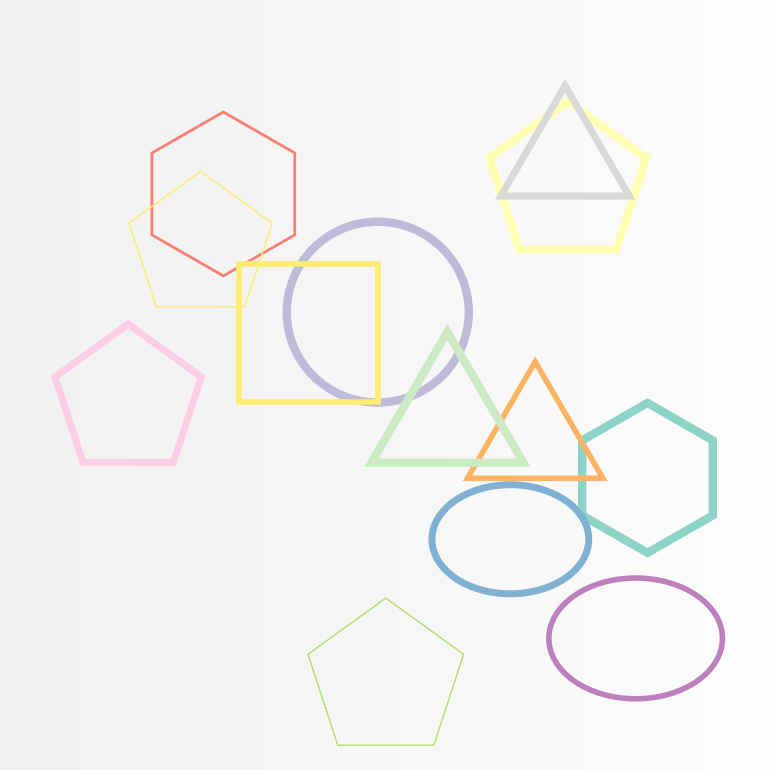[{"shape": "hexagon", "thickness": 3, "radius": 0.49, "center": [0.835, 0.379]}, {"shape": "pentagon", "thickness": 3, "radius": 0.53, "center": [0.733, 0.762]}, {"shape": "circle", "thickness": 3, "radius": 0.59, "center": [0.487, 0.595]}, {"shape": "hexagon", "thickness": 1, "radius": 0.53, "center": [0.288, 0.748]}, {"shape": "oval", "thickness": 2.5, "radius": 0.51, "center": [0.659, 0.3]}, {"shape": "triangle", "thickness": 2, "radius": 0.5, "center": [0.691, 0.429]}, {"shape": "pentagon", "thickness": 0.5, "radius": 0.53, "center": [0.498, 0.118]}, {"shape": "pentagon", "thickness": 2.5, "radius": 0.5, "center": [0.165, 0.48]}, {"shape": "triangle", "thickness": 2.5, "radius": 0.48, "center": [0.729, 0.793]}, {"shape": "oval", "thickness": 2, "radius": 0.56, "center": [0.82, 0.171]}, {"shape": "triangle", "thickness": 3, "radius": 0.57, "center": [0.577, 0.456]}, {"shape": "square", "thickness": 2, "radius": 0.45, "center": [0.398, 0.568]}, {"shape": "pentagon", "thickness": 0.5, "radius": 0.49, "center": [0.259, 0.68]}]